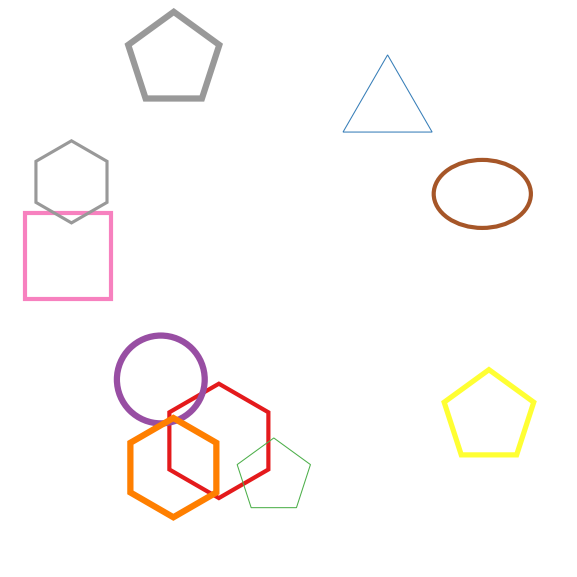[{"shape": "hexagon", "thickness": 2, "radius": 0.49, "center": [0.379, 0.236]}, {"shape": "triangle", "thickness": 0.5, "radius": 0.45, "center": [0.671, 0.815]}, {"shape": "pentagon", "thickness": 0.5, "radius": 0.33, "center": [0.474, 0.174]}, {"shape": "circle", "thickness": 3, "radius": 0.38, "center": [0.278, 0.342]}, {"shape": "hexagon", "thickness": 3, "radius": 0.43, "center": [0.3, 0.189]}, {"shape": "pentagon", "thickness": 2.5, "radius": 0.41, "center": [0.847, 0.277]}, {"shape": "oval", "thickness": 2, "radius": 0.42, "center": [0.835, 0.663]}, {"shape": "square", "thickness": 2, "radius": 0.37, "center": [0.118, 0.556]}, {"shape": "pentagon", "thickness": 3, "radius": 0.41, "center": [0.301, 0.896]}, {"shape": "hexagon", "thickness": 1.5, "radius": 0.36, "center": [0.124, 0.684]}]